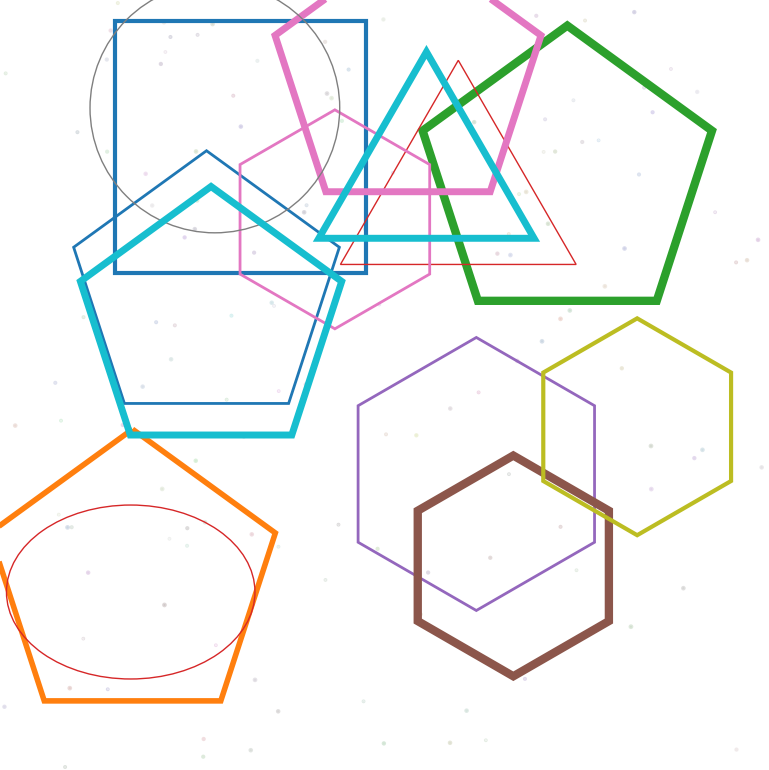[{"shape": "square", "thickness": 1.5, "radius": 0.82, "center": [0.313, 0.809]}, {"shape": "pentagon", "thickness": 1, "radius": 0.91, "center": [0.268, 0.623]}, {"shape": "pentagon", "thickness": 2, "radius": 0.98, "center": [0.172, 0.248]}, {"shape": "pentagon", "thickness": 3, "radius": 0.99, "center": [0.737, 0.769]}, {"shape": "oval", "thickness": 0.5, "radius": 0.81, "center": [0.17, 0.231]}, {"shape": "triangle", "thickness": 0.5, "radius": 0.88, "center": [0.595, 0.745]}, {"shape": "hexagon", "thickness": 1, "radius": 0.89, "center": [0.619, 0.384]}, {"shape": "hexagon", "thickness": 3, "radius": 0.72, "center": [0.667, 0.265]}, {"shape": "hexagon", "thickness": 1, "radius": 0.71, "center": [0.435, 0.715]}, {"shape": "pentagon", "thickness": 2.5, "radius": 0.91, "center": [0.53, 0.898]}, {"shape": "circle", "thickness": 0.5, "radius": 0.81, "center": [0.279, 0.86]}, {"shape": "hexagon", "thickness": 1.5, "radius": 0.7, "center": [0.828, 0.446]}, {"shape": "triangle", "thickness": 2.5, "radius": 0.81, "center": [0.554, 0.771]}, {"shape": "pentagon", "thickness": 2.5, "radius": 0.89, "center": [0.274, 0.579]}]